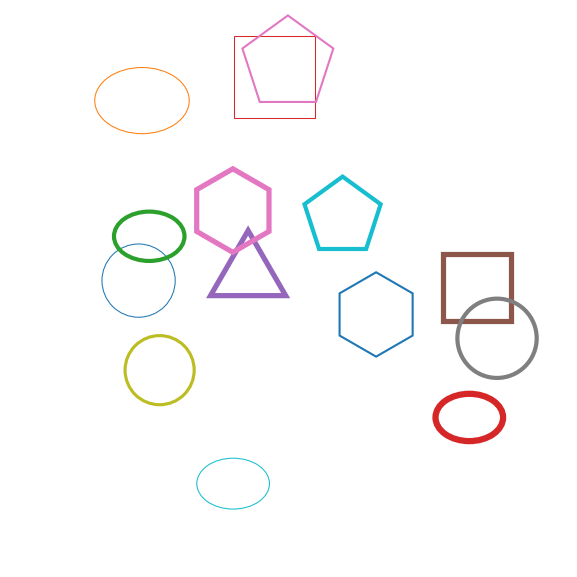[{"shape": "circle", "thickness": 0.5, "radius": 0.32, "center": [0.24, 0.513]}, {"shape": "hexagon", "thickness": 1, "radius": 0.37, "center": [0.651, 0.455]}, {"shape": "oval", "thickness": 0.5, "radius": 0.41, "center": [0.246, 0.825]}, {"shape": "oval", "thickness": 2, "radius": 0.31, "center": [0.258, 0.59]}, {"shape": "square", "thickness": 0.5, "radius": 0.35, "center": [0.476, 0.866]}, {"shape": "oval", "thickness": 3, "radius": 0.29, "center": [0.813, 0.276]}, {"shape": "triangle", "thickness": 2.5, "radius": 0.38, "center": [0.43, 0.525]}, {"shape": "square", "thickness": 2.5, "radius": 0.29, "center": [0.826, 0.501]}, {"shape": "pentagon", "thickness": 1, "radius": 0.41, "center": [0.498, 0.89]}, {"shape": "hexagon", "thickness": 2.5, "radius": 0.36, "center": [0.403, 0.635]}, {"shape": "circle", "thickness": 2, "radius": 0.34, "center": [0.861, 0.413]}, {"shape": "circle", "thickness": 1.5, "radius": 0.3, "center": [0.276, 0.358]}, {"shape": "oval", "thickness": 0.5, "radius": 0.31, "center": [0.404, 0.162]}, {"shape": "pentagon", "thickness": 2, "radius": 0.35, "center": [0.593, 0.624]}]